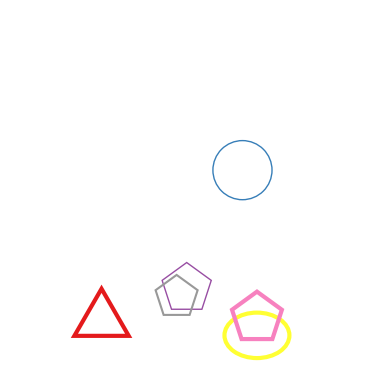[{"shape": "triangle", "thickness": 3, "radius": 0.41, "center": [0.264, 0.168]}, {"shape": "circle", "thickness": 1, "radius": 0.38, "center": [0.63, 0.558]}, {"shape": "pentagon", "thickness": 1, "radius": 0.34, "center": [0.485, 0.251]}, {"shape": "oval", "thickness": 3, "radius": 0.42, "center": [0.667, 0.129]}, {"shape": "pentagon", "thickness": 3, "radius": 0.34, "center": [0.667, 0.174]}, {"shape": "pentagon", "thickness": 1.5, "radius": 0.29, "center": [0.459, 0.229]}]